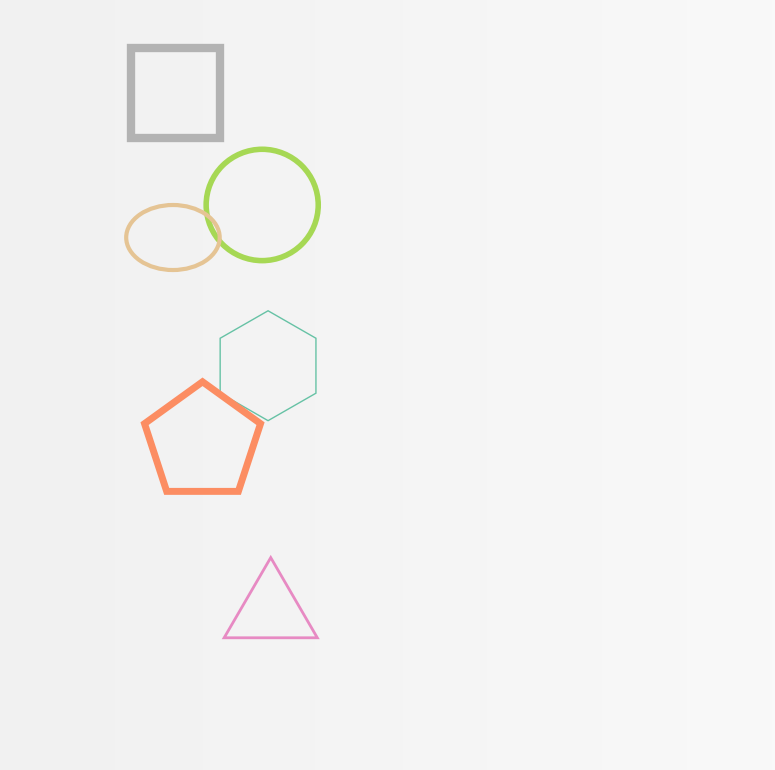[{"shape": "hexagon", "thickness": 0.5, "radius": 0.36, "center": [0.346, 0.525]}, {"shape": "pentagon", "thickness": 2.5, "radius": 0.39, "center": [0.261, 0.425]}, {"shape": "triangle", "thickness": 1, "radius": 0.35, "center": [0.349, 0.206]}, {"shape": "circle", "thickness": 2, "radius": 0.36, "center": [0.338, 0.734]}, {"shape": "oval", "thickness": 1.5, "radius": 0.3, "center": [0.223, 0.692]}, {"shape": "square", "thickness": 3, "radius": 0.29, "center": [0.226, 0.879]}]